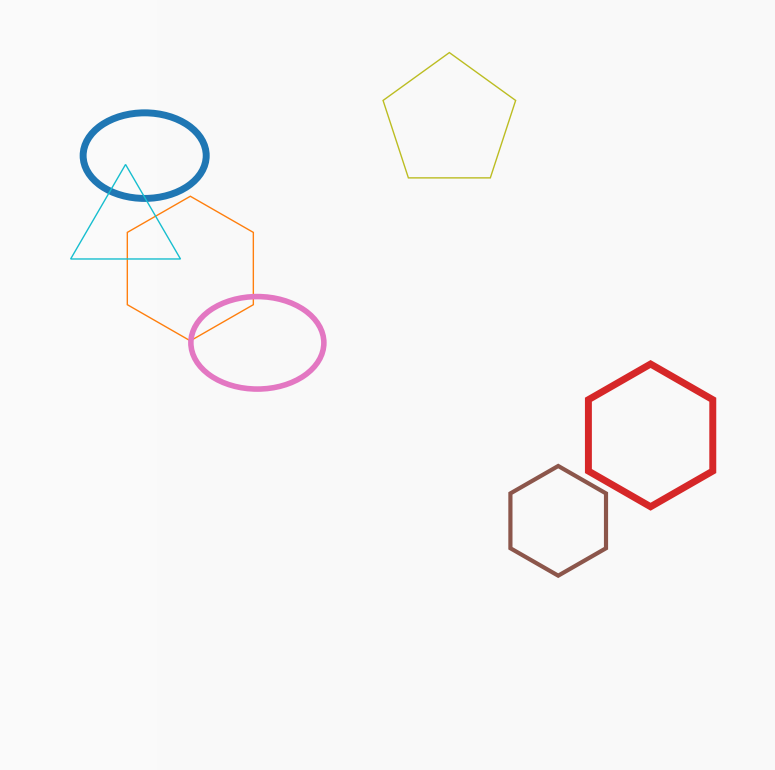[{"shape": "oval", "thickness": 2.5, "radius": 0.4, "center": [0.187, 0.798]}, {"shape": "hexagon", "thickness": 0.5, "radius": 0.47, "center": [0.246, 0.651]}, {"shape": "hexagon", "thickness": 2.5, "radius": 0.46, "center": [0.839, 0.435]}, {"shape": "hexagon", "thickness": 1.5, "radius": 0.36, "center": [0.72, 0.324]}, {"shape": "oval", "thickness": 2, "radius": 0.43, "center": [0.332, 0.555]}, {"shape": "pentagon", "thickness": 0.5, "radius": 0.45, "center": [0.58, 0.842]}, {"shape": "triangle", "thickness": 0.5, "radius": 0.41, "center": [0.162, 0.705]}]